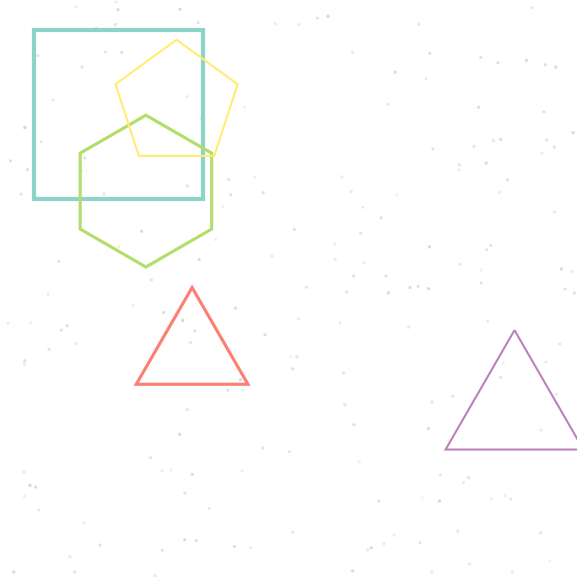[{"shape": "square", "thickness": 2, "radius": 0.73, "center": [0.205, 0.802]}, {"shape": "triangle", "thickness": 1.5, "radius": 0.56, "center": [0.333, 0.39]}, {"shape": "hexagon", "thickness": 1.5, "radius": 0.66, "center": [0.253, 0.668]}, {"shape": "triangle", "thickness": 1, "radius": 0.69, "center": [0.891, 0.29]}, {"shape": "pentagon", "thickness": 1, "radius": 0.56, "center": [0.306, 0.819]}]